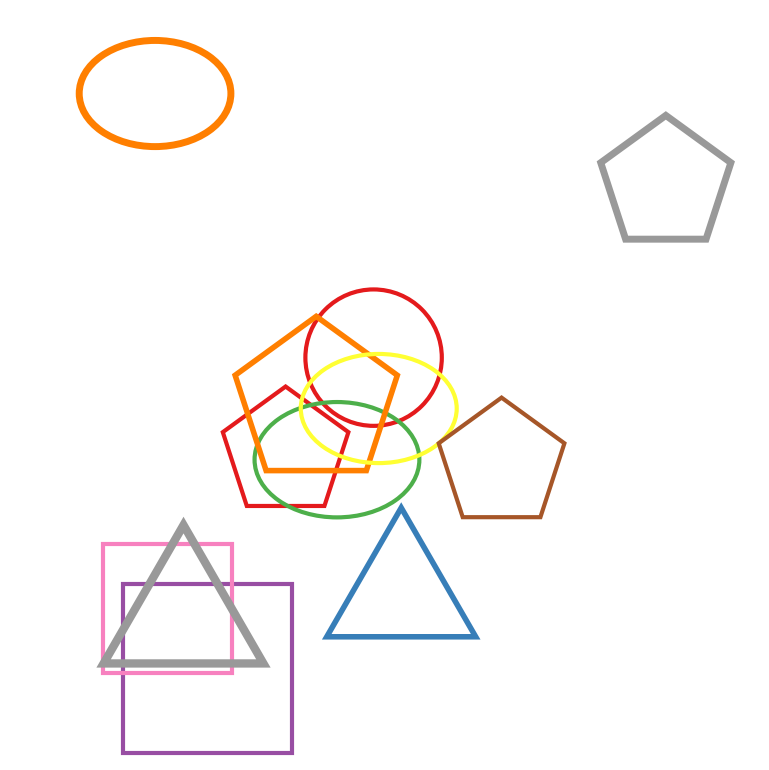[{"shape": "pentagon", "thickness": 1.5, "radius": 0.43, "center": [0.371, 0.412]}, {"shape": "circle", "thickness": 1.5, "radius": 0.44, "center": [0.485, 0.536]}, {"shape": "triangle", "thickness": 2, "radius": 0.56, "center": [0.521, 0.229]}, {"shape": "oval", "thickness": 1.5, "radius": 0.54, "center": [0.438, 0.403]}, {"shape": "square", "thickness": 1.5, "radius": 0.55, "center": [0.269, 0.132]}, {"shape": "pentagon", "thickness": 2, "radius": 0.55, "center": [0.411, 0.478]}, {"shape": "oval", "thickness": 2.5, "radius": 0.49, "center": [0.201, 0.879]}, {"shape": "oval", "thickness": 1.5, "radius": 0.51, "center": [0.492, 0.469]}, {"shape": "pentagon", "thickness": 1.5, "radius": 0.43, "center": [0.651, 0.398]}, {"shape": "square", "thickness": 1.5, "radius": 0.42, "center": [0.218, 0.21]}, {"shape": "triangle", "thickness": 3, "radius": 0.6, "center": [0.238, 0.198]}, {"shape": "pentagon", "thickness": 2.5, "radius": 0.44, "center": [0.865, 0.761]}]